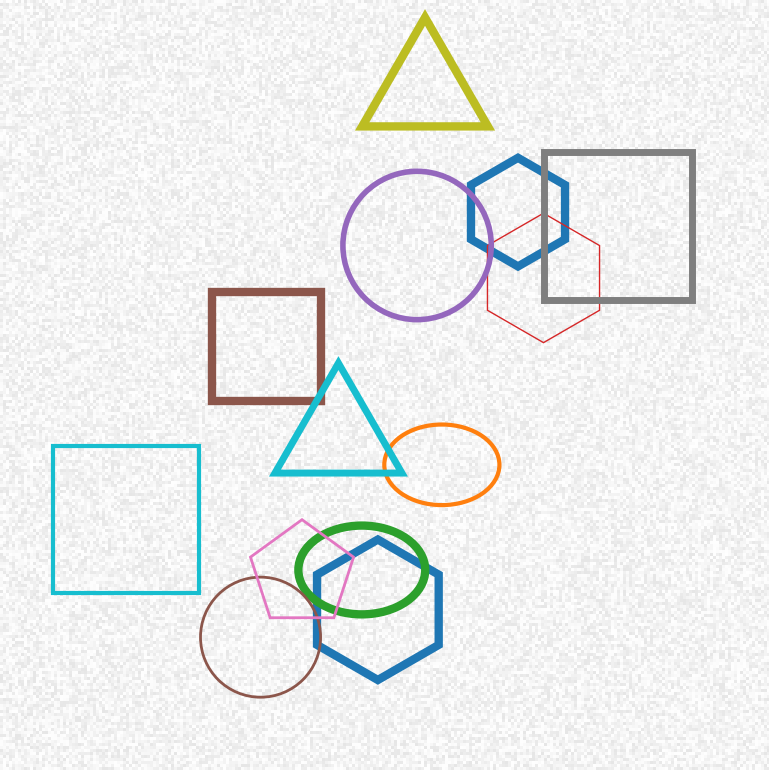[{"shape": "hexagon", "thickness": 3, "radius": 0.35, "center": [0.673, 0.725]}, {"shape": "hexagon", "thickness": 3, "radius": 0.46, "center": [0.491, 0.208]}, {"shape": "oval", "thickness": 1.5, "radius": 0.37, "center": [0.574, 0.396]}, {"shape": "oval", "thickness": 3, "radius": 0.41, "center": [0.47, 0.26]}, {"shape": "hexagon", "thickness": 0.5, "radius": 0.42, "center": [0.706, 0.639]}, {"shape": "circle", "thickness": 2, "radius": 0.48, "center": [0.542, 0.681]}, {"shape": "square", "thickness": 3, "radius": 0.35, "center": [0.347, 0.55]}, {"shape": "circle", "thickness": 1, "radius": 0.39, "center": [0.338, 0.172]}, {"shape": "pentagon", "thickness": 1, "radius": 0.35, "center": [0.392, 0.255]}, {"shape": "square", "thickness": 2.5, "radius": 0.48, "center": [0.802, 0.707]}, {"shape": "triangle", "thickness": 3, "radius": 0.47, "center": [0.552, 0.883]}, {"shape": "triangle", "thickness": 2.5, "radius": 0.48, "center": [0.44, 0.433]}, {"shape": "square", "thickness": 1.5, "radius": 0.48, "center": [0.163, 0.325]}]